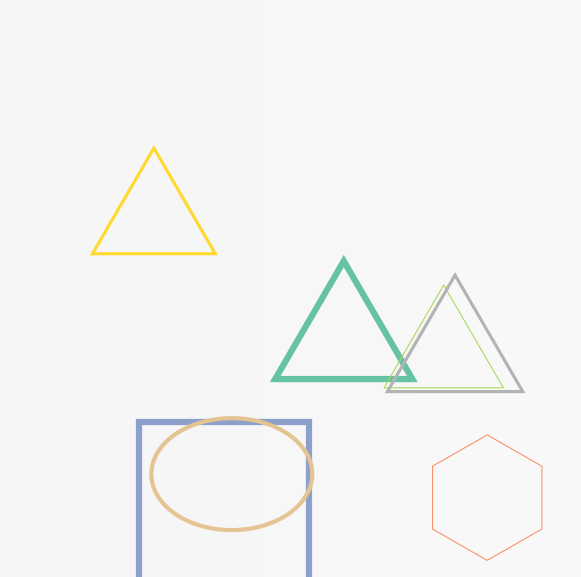[{"shape": "triangle", "thickness": 3, "radius": 0.68, "center": [0.591, 0.411]}, {"shape": "hexagon", "thickness": 0.5, "radius": 0.54, "center": [0.838, 0.137]}, {"shape": "square", "thickness": 3, "radius": 0.73, "center": [0.385, 0.123]}, {"shape": "triangle", "thickness": 0.5, "radius": 0.59, "center": [0.763, 0.387]}, {"shape": "triangle", "thickness": 1.5, "radius": 0.61, "center": [0.265, 0.621]}, {"shape": "oval", "thickness": 2, "radius": 0.69, "center": [0.399, 0.178]}, {"shape": "triangle", "thickness": 1.5, "radius": 0.67, "center": [0.783, 0.388]}]